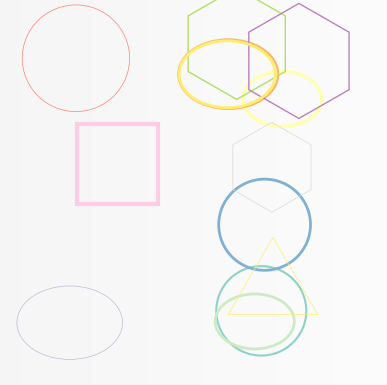[{"shape": "circle", "thickness": 1.5, "radius": 0.58, "center": [0.674, 0.193]}, {"shape": "oval", "thickness": 2.5, "radius": 0.51, "center": [0.729, 0.743]}, {"shape": "oval", "thickness": 0.5, "radius": 0.68, "center": [0.18, 0.162]}, {"shape": "circle", "thickness": 0.5, "radius": 0.69, "center": [0.196, 0.849]}, {"shape": "circle", "thickness": 2, "radius": 0.59, "center": [0.683, 0.416]}, {"shape": "oval", "thickness": 1.5, "radius": 0.64, "center": [0.589, 0.807]}, {"shape": "hexagon", "thickness": 1, "radius": 0.72, "center": [0.611, 0.886]}, {"shape": "square", "thickness": 3, "radius": 0.52, "center": [0.302, 0.574]}, {"shape": "hexagon", "thickness": 0.5, "radius": 0.58, "center": [0.702, 0.566]}, {"shape": "hexagon", "thickness": 1, "radius": 0.75, "center": [0.771, 0.842]}, {"shape": "oval", "thickness": 2, "radius": 0.51, "center": [0.657, 0.165]}, {"shape": "triangle", "thickness": 0.5, "radius": 0.67, "center": [0.704, 0.25]}, {"shape": "oval", "thickness": 2, "radius": 0.62, "center": [0.586, 0.807]}]